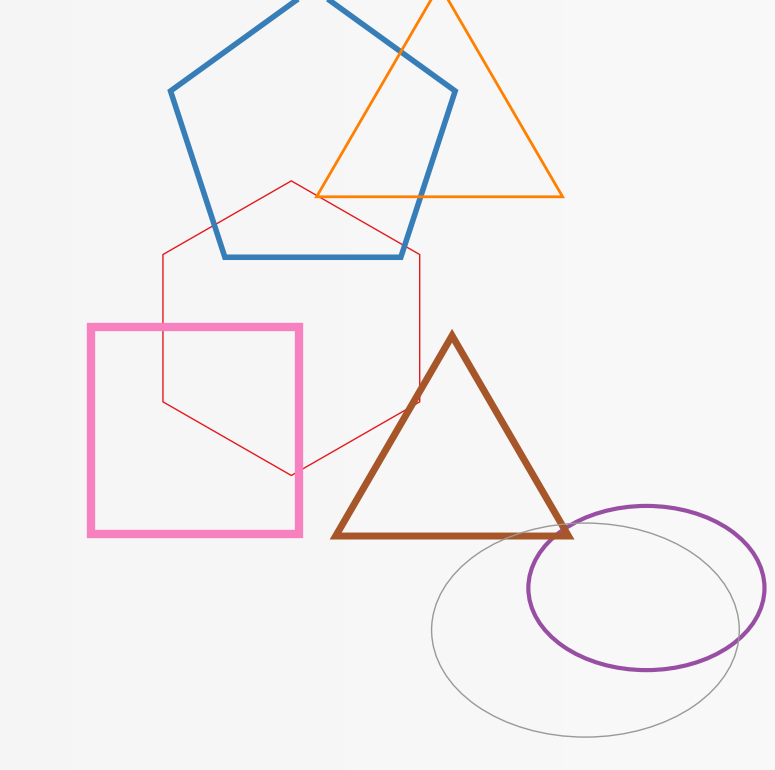[{"shape": "hexagon", "thickness": 0.5, "radius": 0.96, "center": [0.376, 0.574]}, {"shape": "pentagon", "thickness": 2, "radius": 0.97, "center": [0.404, 0.822]}, {"shape": "oval", "thickness": 1.5, "radius": 0.76, "center": [0.834, 0.236]}, {"shape": "triangle", "thickness": 1, "radius": 0.92, "center": [0.567, 0.836]}, {"shape": "triangle", "thickness": 2.5, "radius": 0.87, "center": [0.583, 0.391]}, {"shape": "square", "thickness": 3, "radius": 0.67, "center": [0.251, 0.441]}, {"shape": "oval", "thickness": 0.5, "radius": 0.99, "center": [0.755, 0.182]}]